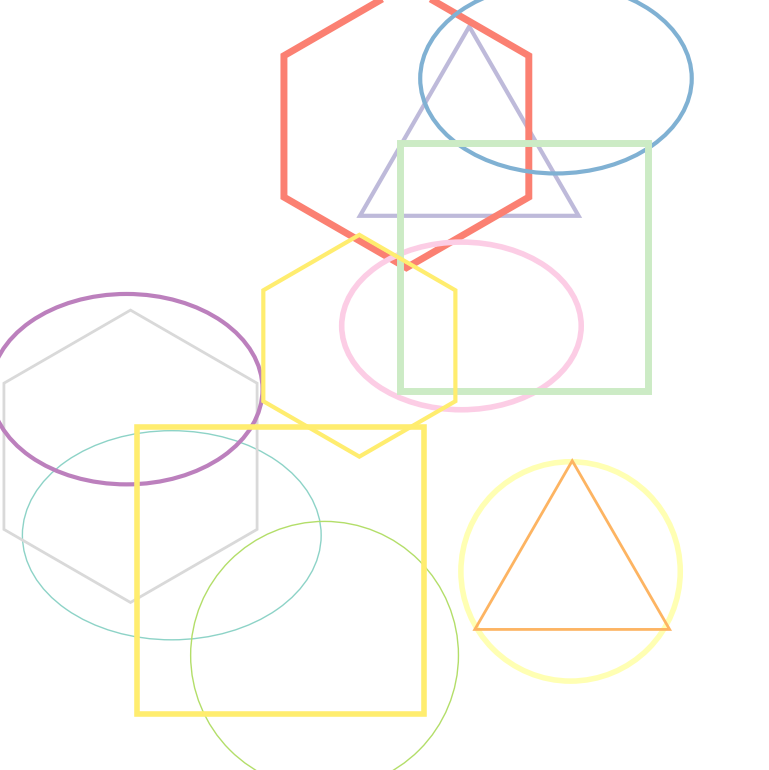[{"shape": "oval", "thickness": 0.5, "radius": 0.97, "center": [0.223, 0.305]}, {"shape": "circle", "thickness": 2, "radius": 0.71, "center": [0.741, 0.258]}, {"shape": "triangle", "thickness": 1.5, "radius": 0.82, "center": [0.609, 0.802]}, {"shape": "hexagon", "thickness": 2.5, "radius": 0.92, "center": [0.528, 0.836]}, {"shape": "oval", "thickness": 1.5, "radius": 0.88, "center": [0.722, 0.898]}, {"shape": "triangle", "thickness": 1, "radius": 0.73, "center": [0.743, 0.256]}, {"shape": "circle", "thickness": 0.5, "radius": 0.87, "center": [0.421, 0.149]}, {"shape": "oval", "thickness": 2, "radius": 0.78, "center": [0.599, 0.577]}, {"shape": "hexagon", "thickness": 1, "radius": 0.95, "center": [0.169, 0.407]}, {"shape": "oval", "thickness": 1.5, "radius": 0.88, "center": [0.164, 0.495]}, {"shape": "square", "thickness": 2.5, "radius": 0.81, "center": [0.68, 0.654]}, {"shape": "square", "thickness": 2, "radius": 0.93, "center": [0.365, 0.259]}, {"shape": "hexagon", "thickness": 1.5, "radius": 0.72, "center": [0.467, 0.551]}]